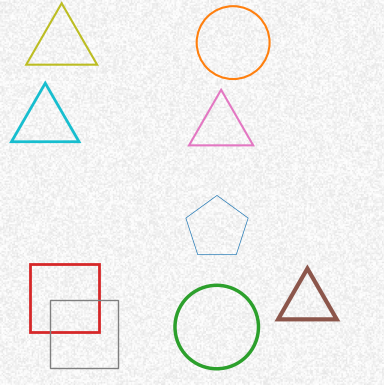[{"shape": "pentagon", "thickness": 0.5, "radius": 0.43, "center": [0.564, 0.407]}, {"shape": "circle", "thickness": 1.5, "radius": 0.47, "center": [0.606, 0.889]}, {"shape": "circle", "thickness": 2.5, "radius": 0.54, "center": [0.563, 0.151]}, {"shape": "square", "thickness": 2, "radius": 0.44, "center": [0.167, 0.226]}, {"shape": "triangle", "thickness": 3, "radius": 0.44, "center": [0.798, 0.215]}, {"shape": "triangle", "thickness": 1.5, "radius": 0.48, "center": [0.574, 0.671]}, {"shape": "square", "thickness": 1, "radius": 0.44, "center": [0.218, 0.133]}, {"shape": "triangle", "thickness": 1.5, "radius": 0.53, "center": [0.16, 0.885]}, {"shape": "triangle", "thickness": 2, "radius": 0.51, "center": [0.118, 0.683]}]